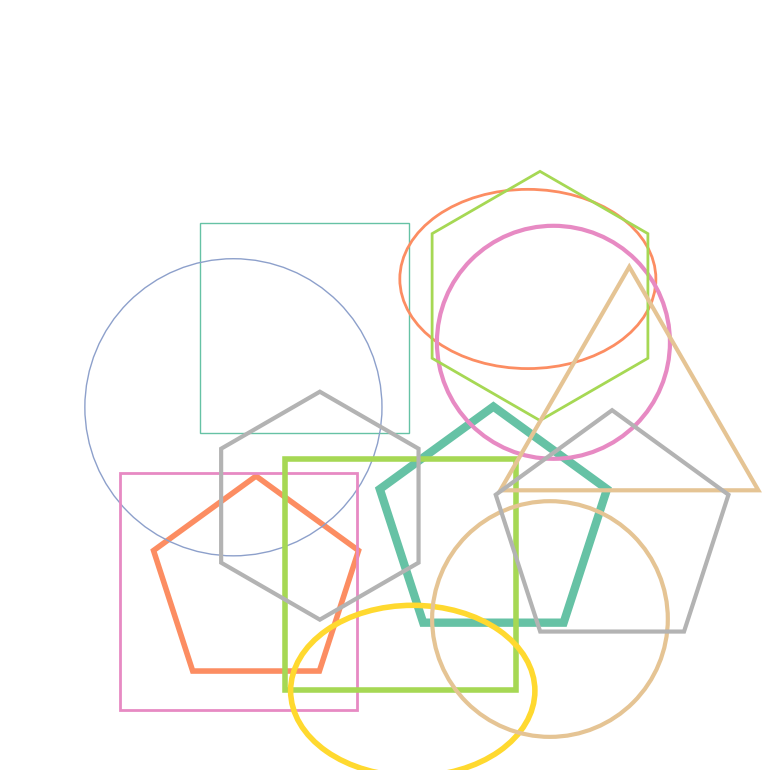[{"shape": "pentagon", "thickness": 3, "radius": 0.78, "center": [0.641, 0.317]}, {"shape": "square", "thickness": 0.5, "radius": 0.68, "center": [0.395, 0.574]}, {"shape": "pentagon", "thickness": 2, "radius": 0.7, "center": [0.333, 0.242]}, {"shape": "oval", "thickness": 1, "radius": 0.83, "center": [0.686, 0.638]}, {"shape": "circle", "thickness": 0.5, "radius": 0.96, "center": [0.303, 0.471]}, {"shape": "circle", "thickness": 1.5, "radius": 0.76, "center": [0.719, 0.555]}, {"shape": "square", "thickness": 1, "radius": 0.77, "center": [0.31, 0.232]}, {"shape": "hexagon", "thickness": 1, "radius": 0.81, "center": [0.701, 0.616]}, {"shape": "square", "thickness": 2, "radius": 0.75, "center": [0.52, 0.254]}, {"shape": "oval", "thickness": 2, "radius": 0.79, "center": [0.536, 0.103]}, {"shape": "circle", "thickness": 1.5, "radius": 0.77, "center": [0.714, 0.196]}, {"shape": "triangle", "thickness": 1.5, "radius": 0.97, "center": [0.817, 0.46]}, {"shape": "hexagon", "thickness": 1.5, "radius": 0.74, "center": [0.415, 0.343]}, {"shape": "pentagon", "thickness": 1.5, "radius": 0.79, "center": [0.795, 0.308]}]